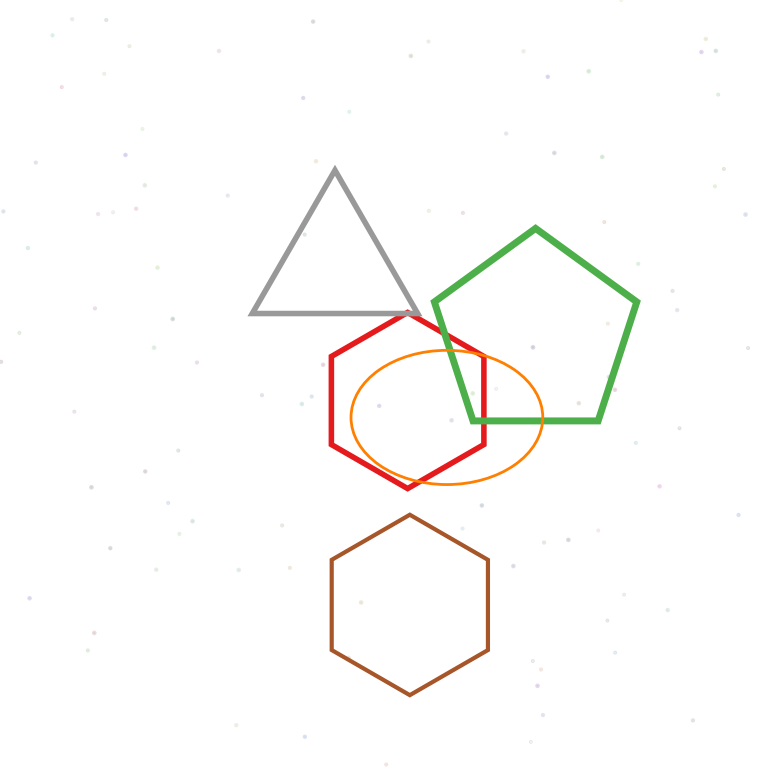[{"shape": "hexagon", "thickness": 2, "radius": 0.57, "center": [0.529, 0.48]}, {"shape": "pentagon", "thickness": 2.5, "radius": 0.69, "center": [0.696, 0.565]}, {"shape": "oval", "thickness": 1, "radius": 0.62, "center": [0.58, 0.458]}, {"shape": "hexagon", "thickness": 1.5, "radius": 0.59, "center": [0.532, 0.214]}, {"shape": "triangle", "thickness": 2, "radius": 0.62, "center": [0.435, 0.655]}]